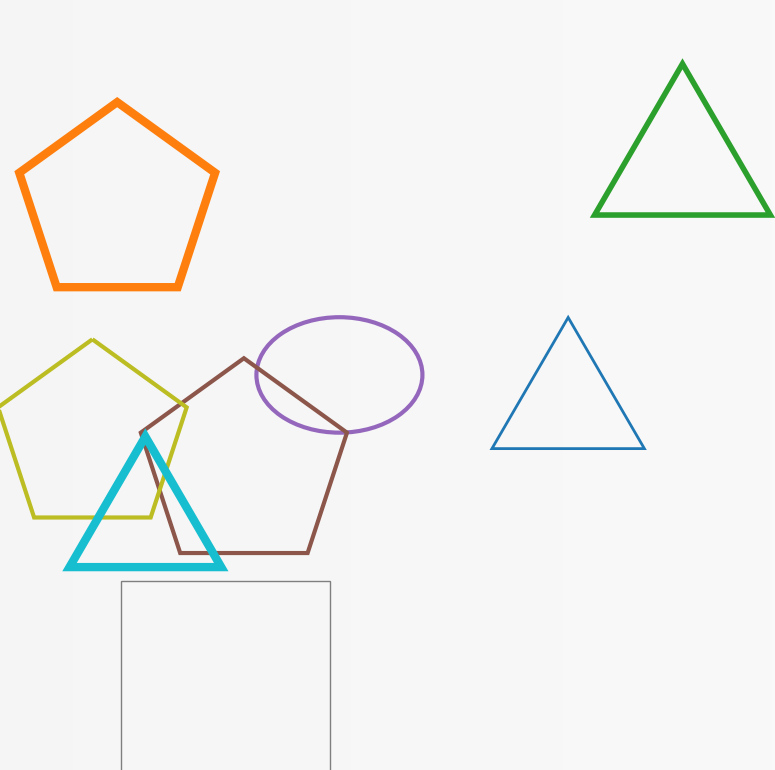[{"shape": "triangle", "thickness": 1, "radius": 0.57, "center": [0.733, 0.474]}, {"shape": "pentagon", "thickness": 3, "radius": 0.66, "center": [0.151, 0.735]}, {"shape": "triangle", "thickness": 2, "radius": 0.65, "center": [0.881, 0.786]}, {"shape": "oval", "thickness": 1.5, "radius": 0.54, "center": [0.438, 0.513]}, {"shape": "pentagon", "thickness": 1.5, "radius": 0.7, "center": [0.315, 0.395]}, {"shape": "square", "thickness": 0.5, "radius": 0.67, "center": [0.291, 0.111]}, {"shape": "pentagon", "thickness": 1.5, "radius": 0.64, "center": [0.119, 0.431]}, {"shape": "triangle", "thickness": 3, "radius": 0.57, "center": [0.188, 0.32]}]